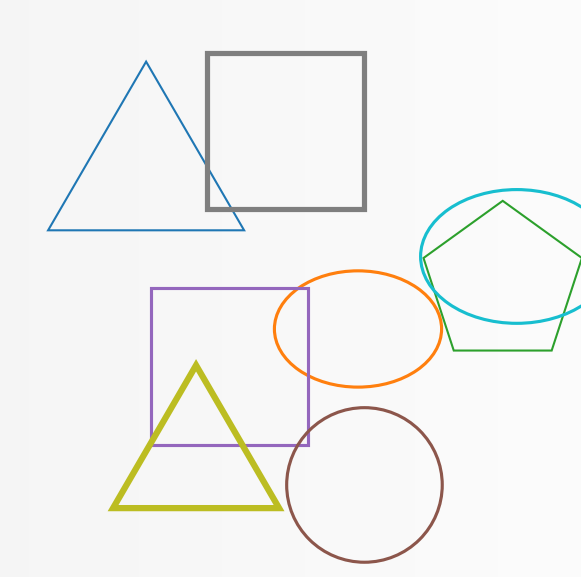[{"shape": "triangle", "thickness": 1, "radius": 0.97, "center": [0.251, 0.698]}, {"shape": "oval", "thickness": 1.5, "radius": 0.72, "center": [0.616, 0.429]}, {"shape": "pentagon", "thickness": 1, "radius": 0.72, "center": [0.865, 0.508]}, {"shape": "square", "thickness": 1.5, "radius": 0.68, "center": [0.395, 0.365]}, {"shape": "circle", "thickness": 1.5, "radius": 0.67, "center": [0.627, 0.159]}, {"shape": "square", "thickness": 2.5, "radius": 0.68, "center": [0.491, 0.773]}, {"shape": "triangle", "thickness": 3, "radius": 0.82, "center": [0.337, 0.202]}, {"shape": "oval", "thickness": 1.5, "radius": 0.83, "center": [0.889, 0.555]}]